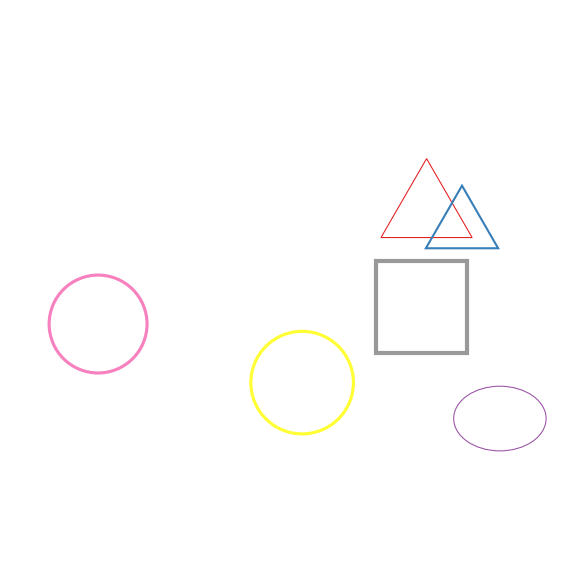[{"shape": "triangle", "thickness": 0.5, "radius": 0.46, "center": [0.739, 0.633]}, {"shape": "triangle", "thickness": 1, "radius": 0.36, "center": [0.8, 0.605]}, {"shape": "oval", "thickness": 0.5, "radius": 0.4, "center": [0.866, 0.274]}, {"shape": "circle", "thickness": 1.5, "radius": 0.44, "center": [0.523, 0.337]}, {"shape": "circle", "thickness": 1.5, "radius": 0.42, "center": [0.17, 0.438]}, {"shape": "square", "thickness": 2, "radius": 0.4, "center": [0.73, 0.468]}]